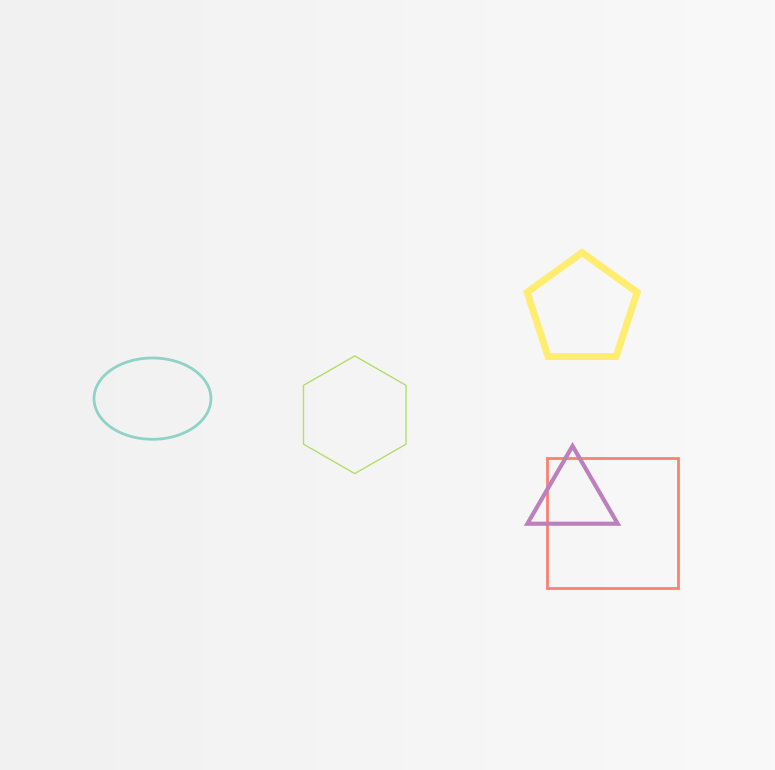[{"shape": "oval", "thickness": 1, "radius": 0.38, "center": [0.197, 0.482]}, {"shape": "square", "thickness": 1, "radius": 0.42, "center": [0.791, 0.321]}, {"shape": "hexagon", "thickness": 0.5, "radius": 0.38, "center": [0.458, 0.461]}, {"shape": "triangle", "thickness": 1.5, "radius": 0.34, "center": [0.739, 0.353]}, {"shape": "pentagon", "thickness": 2.5, "radius": 0.37, "center": [0.751, 0.597]}]